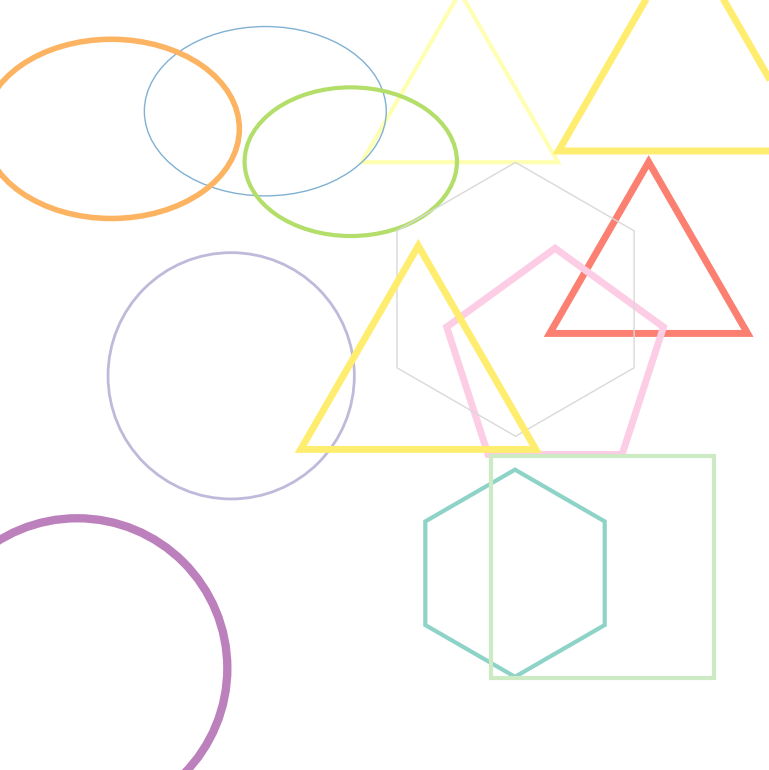[{"shape": "hexagon", "thickness": 1.5, "radius": 0.67, "center": [0.669, 0.256]}, {"shape": "triangle", "thickness": 1.5, "radius": 0.74, "center": [0.597, 0.863]}, {"shape": "circle", "thickness": 1, "radius": 0.8, "center": [0.3, 0.512]}, {"shape": "triangle", "thickness": 2.5, "radius": 0.74, "center": [0.842, 0.641]}, {"shape": "oval", "thickness": 0.5, "radius": 0.79, "center": [0.345, 0.856]}, {"shape": "oval", "thickness": 2, "radius": 0.83, "center": [0.145, 0.833]}, {"shape": "oval", "thickness": 1.5, "radius": 0.69, "center": [0.456, 0.79]}, {"shape": "pentagon", "thickness": 2.5, "radius": 0.74, "center": [0.721, 0.53]}, {"shape": "hexagon", "thickness": 0.5, "radius": 0.89, "center": [0.67, 0.611]}, {"shape": "circle", "thickness": 3, "radius": 0.97, "center": [0.1, 0.132]}, {"shape": "square", "thickness": 1.5, "radius": 0.72, "center": [0.783, 0.264]}, {"shape": "triangle", "thickness": 2.5, "radius": 0.88, "center": [0.543, 0.504]}, {"shape": "triangle", "thickness": 2.5, "radius": 0.95, "center": [0.889, 0.899]}]